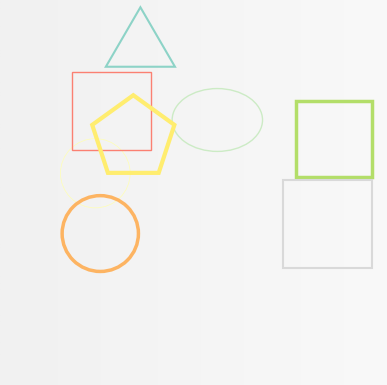[{"shape": "triangle", "thickness": 1.5, "radius": 0.51, "center": [0.362, 0.878]}, {"shape": "circle", "thickness": 0.5, "radius": 0.45, "center": [0.246, 0.55]}, {"shape": "square", "thickness": 1, "radius": 0.51, "center": [0.288, 0.712]}, {"shape": "circle", "thickness": 2.5, "radius": 0.49, "center": [0.259, 0.393]}, {"shape": "square", "thickness": 2.5, "radius": 0.49, "center": [0.863, 0.639]}, {"shape": "square", "thickness": 1.5, "radius": 0.57, "center": [0.846, 0.417]}, {"shape": "oval", "thickness": 1, "radius": 0.58, "center": [0.561, 0.688]}, {"shape": "pentagon", "thickness": 3, "radius": 0.56, "center": [0.344, 0.641]}]